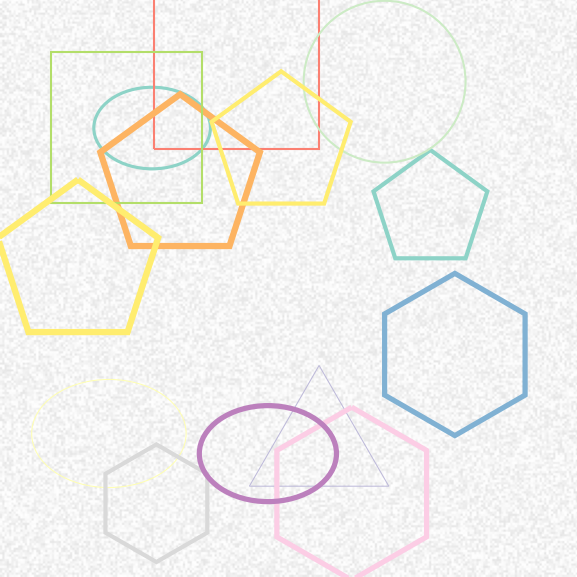[{"shape": "pentagon", "thickness": 2, "radius": 0.52, "center": [0.745, 0.636]}, {"shape": "oval", "thickness": 1.5, "radius": 0.5, "center": [0.263, 0.777]}, {"shape": "oval", "thickness": 0.5, "radius": 0.67, "center": [0.189, 0.249]}, {"shape": "triangle", "thickness": 0.5, "radius": 0.7, "center": [0.553, 0.227]}, {"shape": "square", "thickness": 1, "radius": 0.71, "center": [0.41, 0.883]}, {"shape": "hexagon", "thickness": 2.5, "radius": 0.7, "center": [0.788, 0.385]}, {"shape": "pentagon", "thickness": 3, "radius": 0.73, "center": [0.312, 0.691]}, {"shape": "square", "thickness": 1, "radius": 0.65, "center": [0.218, 0.778]}, {"shape": "hexagon", "thickness": 2.5, "radius": 0.75, "center": [0.609, 0.144]}, {"shape": "hexagon", "thickness": 2, "radius": 0.51, "center": [0.271, 0.128]}, {"shape": "oval", "thickness": 2.5, "radius": 0.59, "center": [0.464, 0.214]}, {"shape": "circle", "thickness": 1, "radius": 0.7, "center": [0.666, 0.858]}, {"shape": "pentagon", "thickness": 3, "radius": 0.73, "center": [0.135, 0.542]}, {"shape": "pentagon", "thickness": 2, "radius": 0.63, "center": [0.487, 0.749]}]